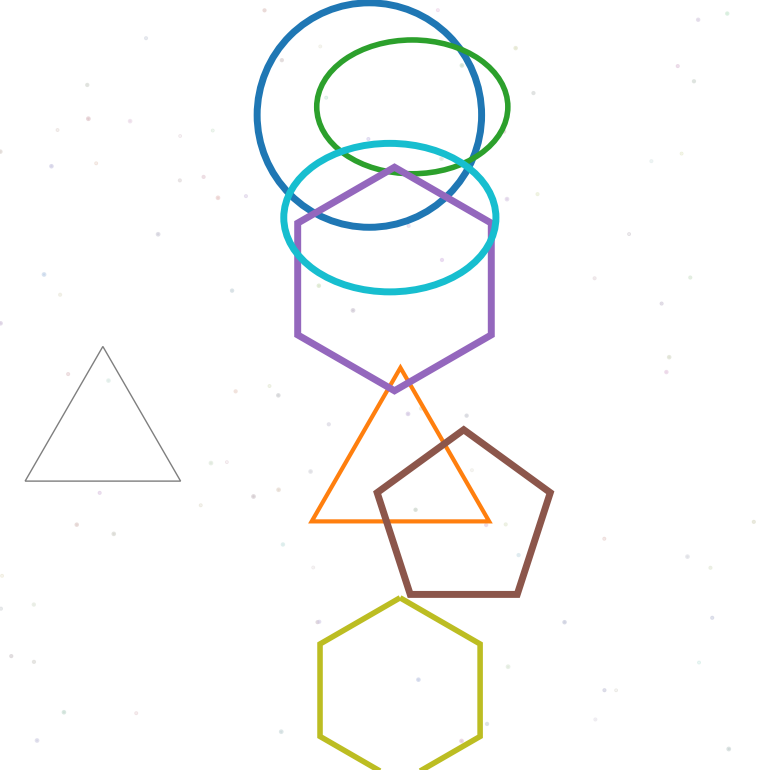[{"shape": "circle", "thickness": 2.5, "radius": 0.73, "center": [0.48, 0.851]}, {"shape": "triangle", "thickness": 1.5, "radius": 0.67, "center": [0.52, 0.389]}, {"shape": "oval", "thickness": 2, "radius": 0.62, "center": [0.535, 0.861]}, {"shape": "hexagon", "thickness": 2.5, "radius": 0.73, "center": [0.512, 0.638]}, {"shape": "pentagon", "thickness": 2.5, "radius": 0.59, "center": [0.602, 0.324]}, {"shape": "triangle", "thickness": 0.5, "radius": 0.58, "center": [0.134, 0.433]}, {"shape": "hexagon", "thickness": 2, "radius": 0.6, "center": [0.52, 0.104]}, {"shape": "oval", "thickness": 2.5, "radius": 0.69, "center": [0.506, 0.717]}]